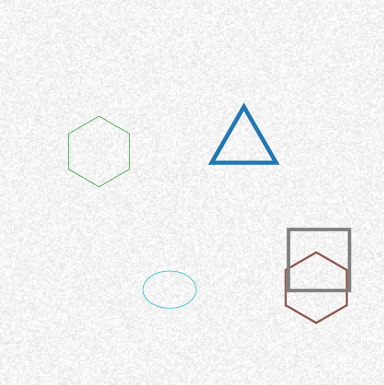[{"shape": "triangle", "thickness": 3, "radius": 0.48, "center": [0.634, 0.626]}, {"shape": "hexagon", "thickness": 0.5, "radius": 0.46, "center": [0.257, 0.607]}, {"shape": "hexagon", "thickness": 1.5, "radius": 0.46, "center": [0.821, 0.253]}, {"shape": "square", "thickness": 2.5, "radius": 0.4, "center": [0.828, 0.325]}, {"shape": "oval", "thickness": 0.5, "radius": 0.35, "center": [0.44, 0.248]}]